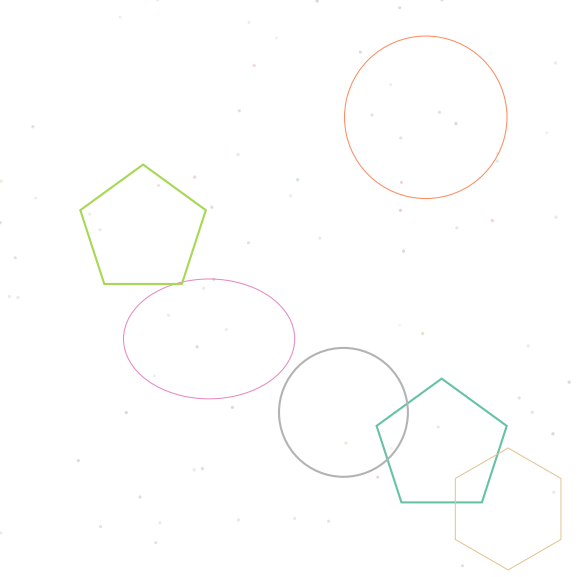[{"shape": "pentagon", "thickness": 1, "radius": 0.59, "center": [0.765, 0.225]}, {"shape": "circle", "thickness": 0.5, "radius": 0.7, "center": [0.737, 0.796]}, {"shape": "oval", "thickness": 0.5, "radius": 0.74, "center": [0.362, 0.412]}, {"shape": "pentagon", "thickness": 1, "radius": 0.57, "center": [0.248, 0.6]}, {"shape": "hexagon", "thickness": 0.5, "radius": 0.53, "center": [0.88, 0.118]}, {"shape": "circle", "thickness": 1, "radius": 0.56, "center": [0.595, 0.285]}]